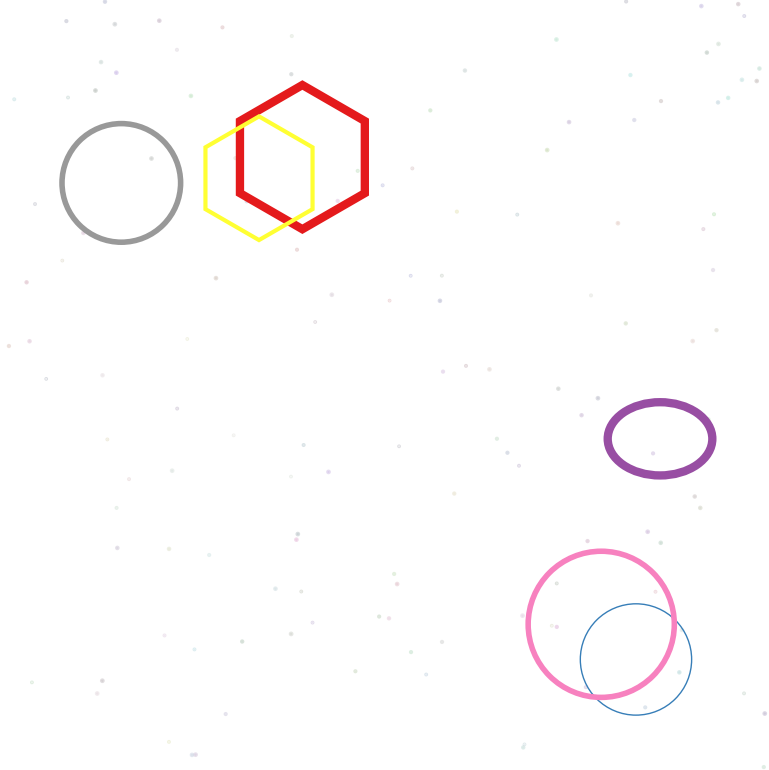[{"shape": "hexagon", "thickness": 3, "radius": 0.47, "center": [0.393, 0.796]}, {"shape": "circle", "thickness": 0.5, "radius": 0.36, "center": [0.826, 0.144]}, {"shape": "oval", "thickness": 3, "radius": 0.34, "center": [0.857, 0.43]}, {"shape": "hexagon", "thickness": 1.5, "radius": 0.4, "center": [0.336, 0.769]}, {"shape": "circle", "thickness": 2, "radius": 0.47, "center": [0.781, 0.189]}, {"shape": "circle", "thickness": 2, "radius": 0.39, "center": [0.158, 0.762]}]